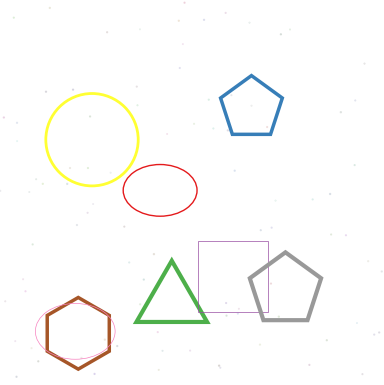[{"shape": "oval", "thickness": 1, "radius": 0.48, "center": [0.416, 0.506]}, {"shape": "pentagon", "thickness": 2.5, "radius": 0.42, "center": [0.653, 0.719]}, {"shape": "triangle", "thickness": 3, "radius": 0.53, "center": [0.446, 0.217]}, {"shape": "square", "thickness": 0.5, "radius": 0.46, "center": [0.605, 0.282]}, {"shape": "circle", "thickness": 2, "radius": 0.6, "center": [0.239, 0.637]}, {"shape": "hexagon", "thickness": 2.5, "radius": 0.47, "center": [0.203, 0.134]}, {"shape": "oval", "thickness": 0.5, "radius": 0.52, "center": [0.195, 0.139]}, {"shape": "pentagon", "thickness": 3, "radius": 0.49, "center": [0.741, 0.247]}]